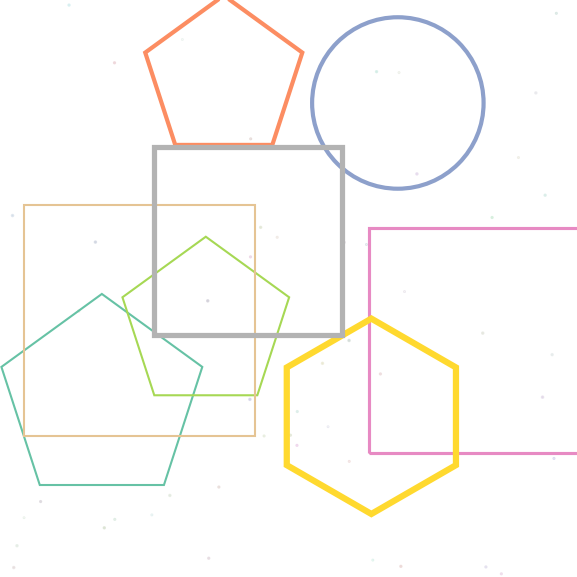[{"shape": "pentagon", "thickness": 1, "radius": 0.91, "center": [0.176, 0.307]}, {"shape": "pentagon", "thickness": 2, "radius": 0.72, "center": [0.387, 0.864]}, {"shape": "circle", "thickness": 2, "radius": 0.74, "center": [0.689, 0.821]}, {"shape": "square", "thickness": 1.5, "radius": 0.97, "center": [0.834, 0.41]}, {"shape": "pentagon", "thickness": 1, "radius": 0.76, "center": [0.356, 0.437]}, {"shape": "hexagon", "thickness": 3, "radius": 0.85, "center": [0.643, 0.278]}, {"shape": "square", "thickness": 1, "radius": 1.0, "center": [0.241, 0.444]}, {"shape": "square", "thickness": 2.5, "radius": 0.81, "center": [0.43, 0.582]}]